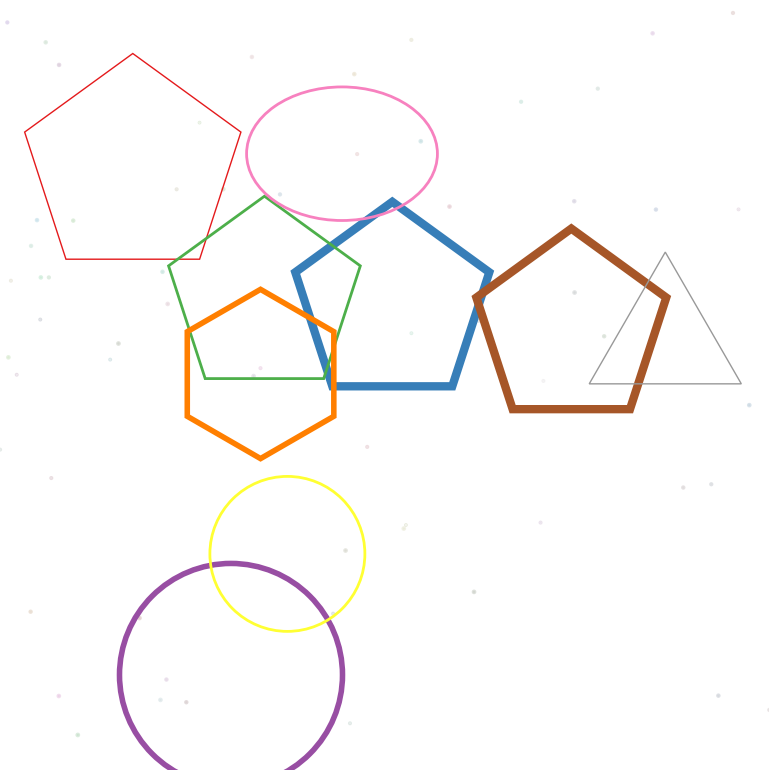[{"shape": "pentagon", "thickness": 0.5, "radius": 0.74, "center": [0.172, 0.783]}, {"shape": "pentagon", "thickness": 3, "radius": 0.66, "center": [0.509, 0.605]}, {"shape": "pentagon", "thickness": 1, "radius": 0.65, "center": [0.343, 0.614]}, {"shape": "circle", "thickness": 2, "radius": 0.72, "center": [0.3, 0.123]}, {"shape": "hexagon", "thickness": 2, "radius": 0.55, "center": [0.338, 0.514]}, {"shape": "circle", "thickness": 1, "radius": 0.5, "center": [0.373, 0.281]}, {"shape": "pentagon", "thickness": 3, "radius": 0.65, "center": [0.742, 0.574]}, {"shape": "oval", "thickness": 1, "radius": 0.62, "center": [0.444, 0.8]}, {"shape": "triangle", "thickness": 0.5, "radius": 0.57, "center": [0.864, 0.559]}]